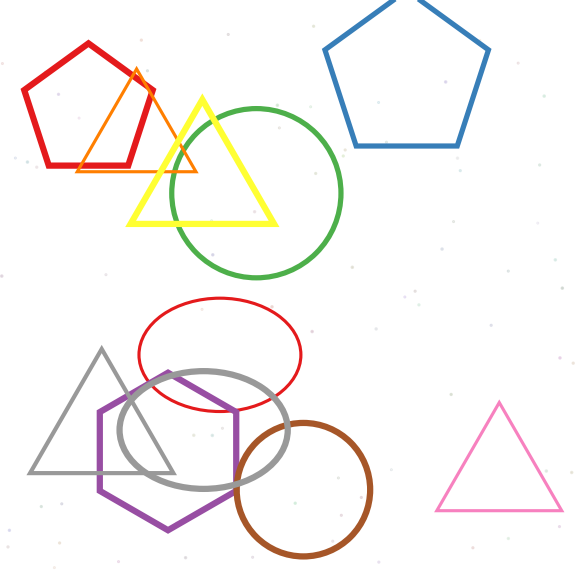[{"shape": "oval", "thickness": 1.5, "radius": 0.7, "center": [0.381, 0.385]}, {"shape": "pentagon", "thickness": 3, "radius": 0.58, "center": [0.153, 0.807]}, {"shape": "pentagon", "thickness": 2.5, "radius": 0.74, "center": [0.704, 0.867]}, {"shape": "circle", "thickness": 2.5, "radius": 0.73, "center": [0.444, 0.665]}, {"shape": "hexagon", "thickness": 3, "radius": 0.68, "center": [0.291, 0.217]}, {"shape": "triangle", "thickness": 1.5, "radius": 0.59, "center": [0.237, 0.761]}, {"shape": "triangle", "thickness": 3, "radius": 0.72, "center": [0.35, 0.683]}, {"shape": "circle", "thickness": 3, "radius": 0.58, "center": [0.525, 0.151]}, {"shape": "triangle", "thickness": 1.5, "radius": 0.62, "center": [0.865, 0.177]}, {"shape": "triangle", "thickness": 2, "radius": 0.72, "center": [0.176, 0.252]}, {"shape": "oval", "thickness": 3, "radius": 0.73, "center": [0.353, 0.255]}]